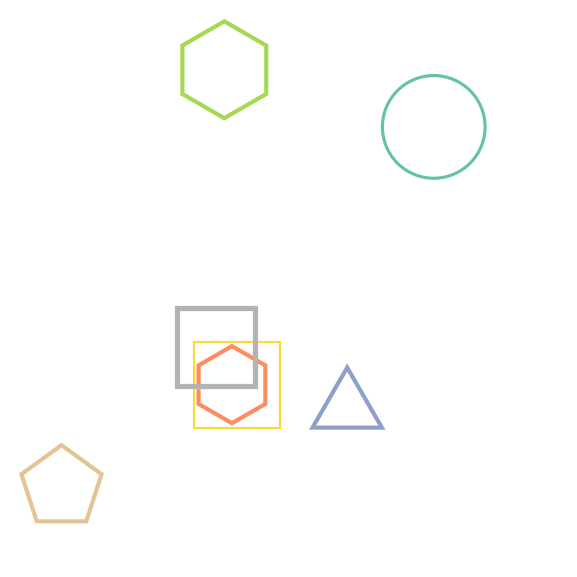[{"shape": "circle", "thickness": 1.5, "radius": 0.44, "center": [0.751, 0.779]}, {"shape": "hexagon", "thickness": 2, "radius": 0.33, "center": [0.402, 0.333]}, {"shape": "triangle", "thickness": 2, "radius": 0.35, "center": [0.601, 0.293]}, {"shape": "hexagon", "thickness": 2, "radius": 0.42, "center": [0.388, 0.878]}, {"shape": "square", "thickness": 1, "radius": 0.37, "center": [0.41, 0.332]}, {"shape": "pentagon", "thickness": 2, "radius": 0.36, "center": [0.106, 0.155]}, {"shape": "square", "thickness": 2.5, "radius": 0.34, "center": [0.374, 0.399]}]